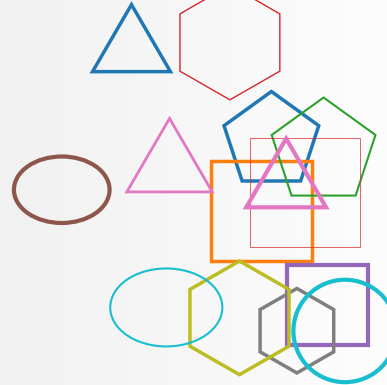[{"shape": "pentagon", "thickness": 2.5, "radius": 0.64, "center": [0.7, 0.634]}, {"shape": "triangle", "thickness": 2.5, "radius": 0.58, "center": [0.339, 0.872]}, {"shape": "square", "thickness": 2.5, "radius": 0.65, "center": [0.675, 0.451]}, {"shape": "pentagon", "thickness": 1.5, "radius": 0.7, "center": [0.835, 0.606]}, {"shape": "square", "thickness": 0.5, "radius": 0.71, "center": [0.788, 0.501]}, {"shape": "hexagon", "thickness": 1, "radius": 0.74, "center": [0.593, 0.89]}, {"shape": "square", "thickness": 3, "radius": 0.52, "center": [0.846, 0.209]}, {"shape": "oval", "thickness": 3, "radius": 0.62, "center": [0.159, 0.507]}, {"shape": "triangle", "thickness": 2, "radius": 0.64, "center": [0.438, 0.565]}, {"shape": "triangle", "thickness": 3, "radius": 0.59, "center": [0.738, 0.521]}, {"shape": "hexagon", "thickness": 2.5, "radius": 0.55, "center": [0.766, 0.141]}, {"shape": "hexagon", "thickness": 2.5, "radius": 0.74, "center": [0.618, 0.174]}, {"shape": "oval", "thickness": 1.5, "radius": 0.72, "center": [0.429, 0.201]}, {"shape": "circle", "thickness": 3, "radius": 0.67, "center": [0.89, 0.14]}]